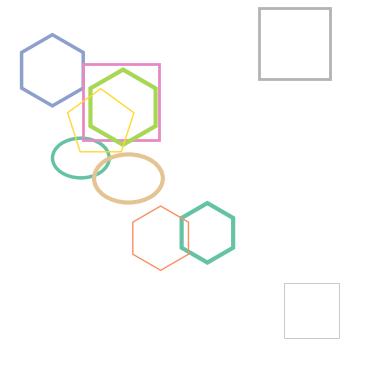[{"shape": "hexagon", "thickness": 3, "radius": 0.39, "center": [0.539, 0.395]}, {"shape": "oval", "thickness": 2.5, "radius": 0.37, "center": [0.21, 0.59]}, {"shape": "hexagon", "thickness": 1, "radius": 0.42, "center": [0.417, 0.381]}, {"shape": "hexagon", "thickness": 2.5, "radius": 0.46, "center": [0.136, 0.817]}, {"shape": "square", "thickness": 2, "radius": 0.49, "center": [0.313, 0.735]}, {"shape": "hexagon", "thickness": 3, "radius": 0.49, "center": [0.32, 0.722]}, {"shape": "pentagon", "thickness": 1, "radius": 0.45, "center": [0.262, 0.679]}, {"shape": "oval", "thickness": 3, "radius": 0.45, "center": [0.334, 0.536]}, {"shape": "square", "thickness": 2, "radius": 0.46, "center": [0.765, 0.888]}, {"shape": "square", "thickness": 0.5, "radius": 0.36, "center": [0.809, 0.194]}]